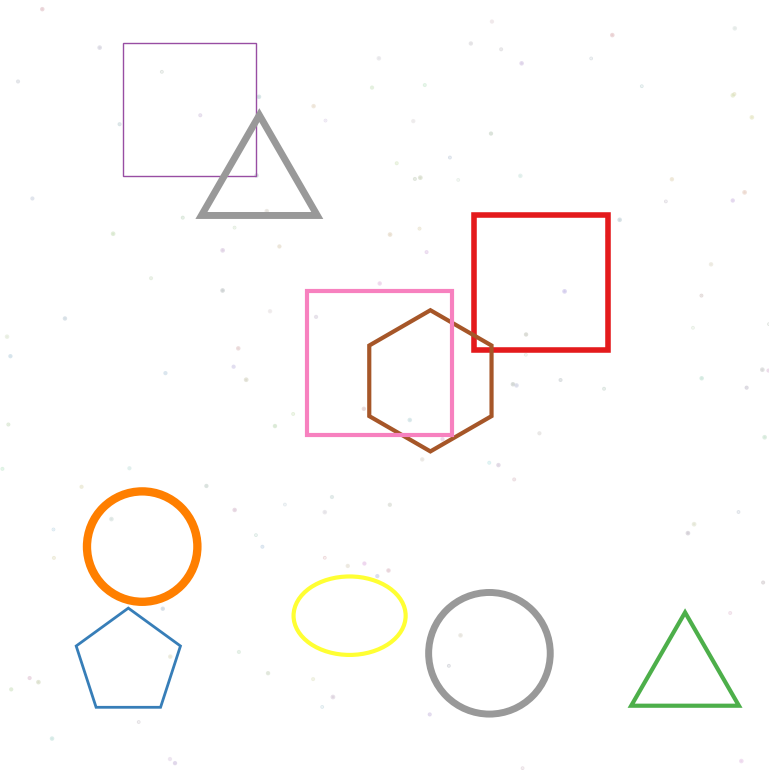[{"shape": "square", "thickness": 2, "radius": 0.44, "center": [0.702, 0.633]}, {"shape": "pentagon", "thickness": 1, "radius": 0.36, "center": [0.167, 0.139]}, {"shape": "triangle", "thickness": 1.5, "radius": 0.4, "center": [0.89, 0.124]}, {"shape": "square", "thickness": 0.5, "radius": 0.43, "center": [0.246, 0.858]}, {"shape": "circle", "thickness": 3, "radius": 0.36, "center": [0.185, 0.29]}, {"shape": "oval", "thickness": 1.5, "radius": 0.36, "center": [0.454, 0.2]}, {"shape": "hexagon", "thickness": 1.5, "radius": 0.46, "center": [0.559, 0.505]}, {"shape": "square", "thickness": 1.5, "radius": 0.47, "center": [0.493, 0.529]}, {"shape": "triangle", "thickness": 2.5, "radius": 0.43, "center": [0.337, 0.764]}, {"shape": "circle", "thickness": 2.5, "radius": 0.39, "center": [0.636, 0.152]}]